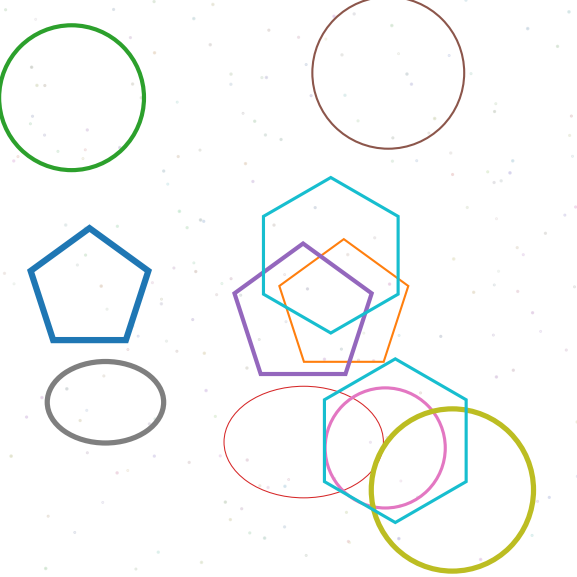[{"shape": "pentagon", "thickness": 3, "radius": 0.54, "center": [0.155, 0.497]}, {"shape": "pentagon", "thickness": 1, "radius": 0.59, "center": [0.595, 0.468]}, {"shape": "circle", "thickness": 2, "radius": 0.63, "center": [0.124, 0.83]}, {"shape": "oval", "thickness": 0.5, "radius": 0.69, "center": [0.526, 0.234]}, {"shape": "pentagon", "thickness": 2, "radius": 0.62, "center": [0.525, 0.453]}, {"shape": "circle", "thickness": 1, "radius": 0.66, "center": [0.672, 0.873]}, {"shape": "circle", "thickness": 1.5, "radius": 0.52, "center": [0.667, 0.223]}, {"shape": "oval", "thickness": 2.5, "radius": 0.5, "center": [0.183, 0.303]}, {"shape": "circle", "thickness": 2.5, "radius": 0.7, "center": [0.783, 0.151]}, {"shape": "hexagon", "thickness": 1.5, "radius": 0.71, "center": [0.684, 0.236]}, {"shape": "hexagon", "thickness": 1.5, "radius": 0.67, "center": [0.573, 0.557]}]